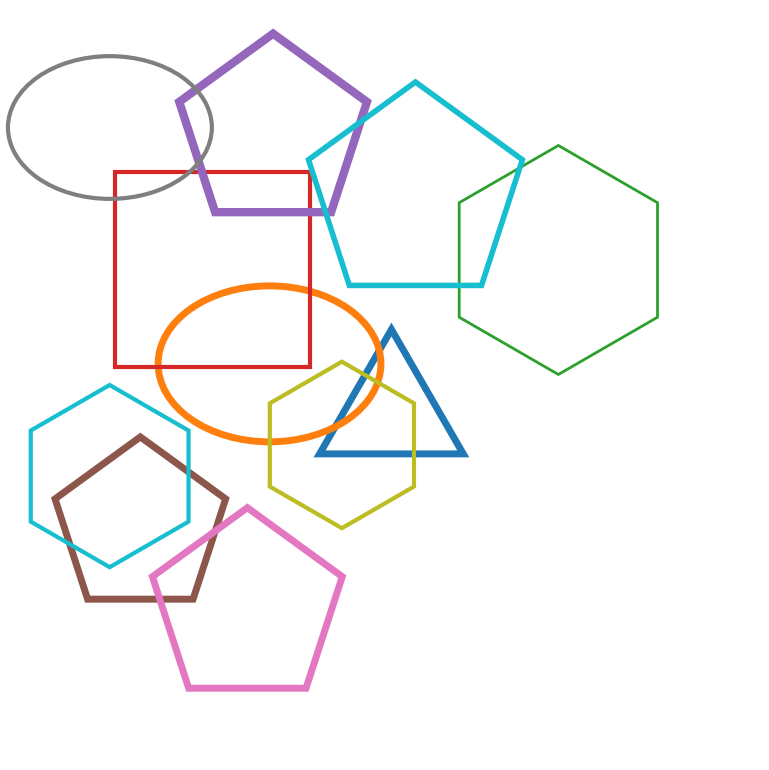[{"shape": "triangle", "thickness": 2.5, "radius": 0.54, "center": [0.508, 0.464]}, {"shape": "oval", "thickness": 2.5, "radius": 0.72, "center": [0.35, 0.527]}, {"shape": "hexagon", "thickness": 1, "radius": 0.74, "center": [0.725, 0.662]}, {"shape": "square", "thickness": 1.5, "radius": 0.63, "center": [0.276, 0.65]}, {"shape": "pentagon", "thickness": 3, "radius": 0.64, "center": [0.355, 0.828]}, {"shape": "pentagon", "thickness": 2.5, "radius": 0.58, "center": [0.182, 0.316]}, {"shape": "pentagon", "thickness": 2.5, "radius": 0.65, "center": [0.321, 0.211]}, {"shape": "oval", "thickness": 1.5, "radius": 0.66, "center": [0.143, 0.834]}, {"shape": "hexagon", "thickness": 1.5, "radius": 0.54, "center": [0.444, 0.422]}, {"shape": "hexagon", "thickness": 1.5, "radius": 0.59, "center": [0.142, 0.382]}, {"shape": "pentagon", "thickness": 2, "radius": 0.73, "center": [0.54, 0.747]}]